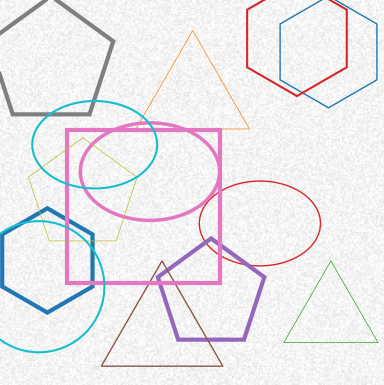[{"shape": "hexagon", "thickness": 1, "radius": 0.73, "center": [0.853, 0.865]}, {"shape": "hexagon", "thickness": 3, "radius": 0.68, "center": [0.123, 0.324]}, {"shape": "triangle", "thickness": 0.5, "radius": 0.85, "center": [0.501, 0.75]}, {"shape": "triangle", "thickness": 0.5, "radius": 0.71, "center": [0.859, 0.181]}, {"shape": "hexagon", "thickness": 1.5, "radius": 0.75, "center": [0.771, 0.9]}, {"shape": "oval", "thickness": 1, "radius": 0.79, "center": [0.675, 0.42]}, {"shape": "pentagon", "thickness": 3, "radius": 0.73, "center": [0.548, 0.235]}, {"shape": "triangle", "thickness": 1, "radius": 0.91, "center": [0.421, 0.14]}, {"shape": "square", "thickness": 3, "radius": 0.99, "center": [0.373, 0.463]}, {"shape": "oval", "thickness": 2.5, "radius": 0.9, "center": [0.39, 0.554]}, {"shape": "pentagon", "thickness": 3, "radius": 0.85, "center": [0.133, 0.84]}, {"shape": "pentagon", "thickness": 0.5, "radius": 0.74, "center": [0.215, 0.494]}, {"shape": "oval", "thickness": 1.5, "radius": 0.81, "center": [0.246, 0.624]}, {"shape": "circle", "thickness": 1.5, "radius": 0.85, "center": [0.101, 0.255]}]